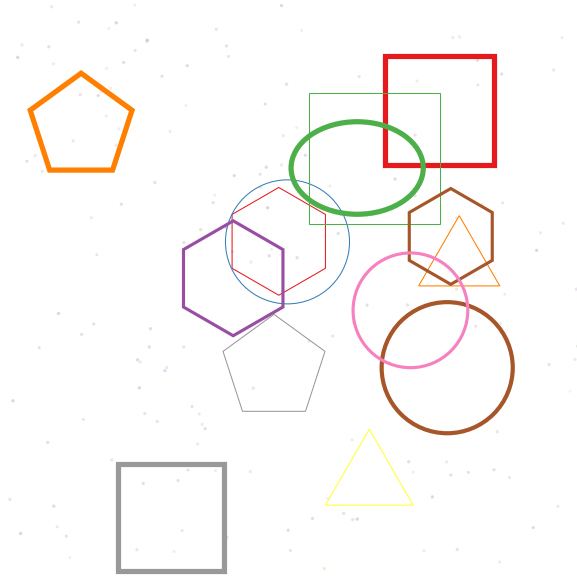[{"shape": "hexagon", "thickness": 0.5, "radius": 0.47, "center": [0.483, 0.581]}, {"shape": "square", "thickness": 2.5, "radius": 0.47, "center": [0.761, 0.808]}, {"shape": "circle", "thickness": 0.5, "radius": 0.54, "center": [0.498, 0.58]}, {"shape": "square", "thickness": 0.5, "radius": 0.57, "center": [0.648, 0.725]}, {"shape": "oval", "thickness": 2.5, "radius": 0.57, "center": [0.618, 0.708]}, {"shape": "hexagon", "thickness": 1.5, "radius": 0.5, "center": [0.404, 0.517]}, {"shape": "pentagon", "thickness": 2.5, "radius": 0.46, "center": [0.14, 0.78]}, {"shape": "triangle", "thickness": 0.5, "radius": 0.41, "center": [0.795, 0.545]}, {"shape": "triangle", "thickness": 0.5, "radius": 0.44, "center": [0.639, 0.168]}, {"shape": "hexagon", "thickness": 1.5, "radius": 0.41, "center": [0.781, 0.59]}, {"shape": "circle", "thickness": 2, "radius": 0.57, "center": [0.774, 0.362]}, {"shape": "circle", "thickness": 1.5, "radius": 0.5, "center": [0.711, 0.462]}, {"shape": "pentagon", "thickness": 0.5, "radius": 0.46, "center": [0.474, 0.362]}, {"shape": "square", "thickness": 2.5, "radius": 0.46, "center": [0.296, 0.103]}]